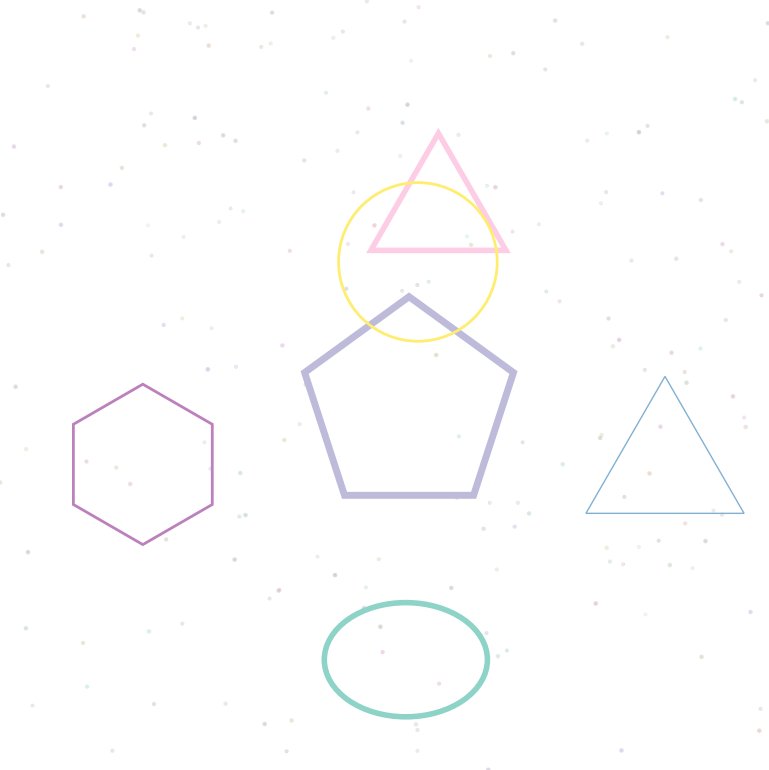[{"shape": "oval", "thickness": 2, "radius": 0.53, "center": [0.527, 0.143]}, {"shape": "pentagon", "thickness": 2.5, "radius": 0.71, "center": [0.531, 0.472]}, {"shape": "triangle", "thickness": 0.5, "radius": 0.59, "center": [0.864, 0.393]}, {"shape": "triangle", "thickness": 2, "radius": 0.51, "center": [0.569, 0.725]}, {"shape": "hexagon", "thickness": 1, "radius": 0.52, "center": [0.185, 0.397]}, {"shape": "circle", "thickness": 1, "radius": 0.52, "center": [0.543, 0.66]}]